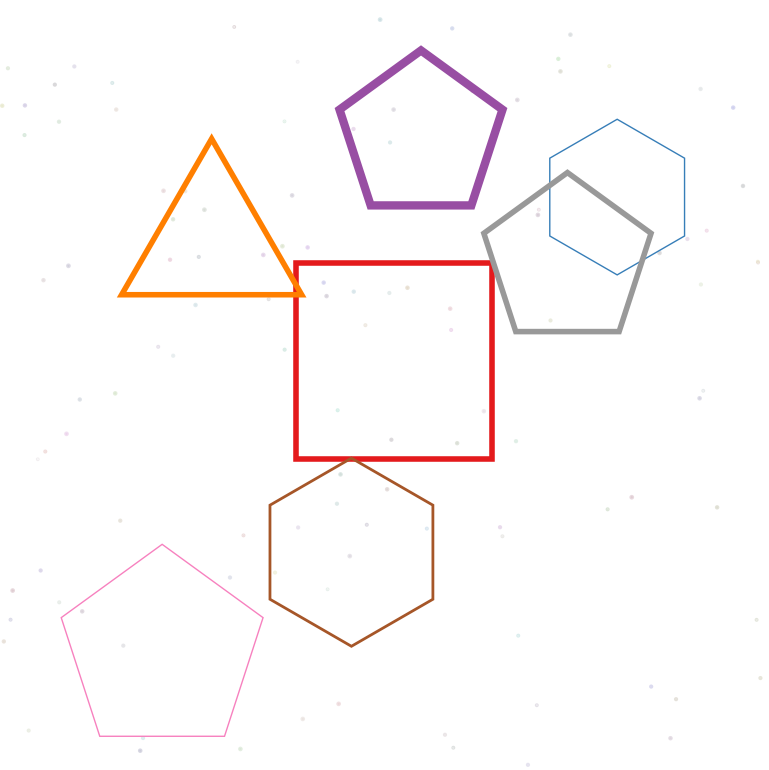[{"shape": "square", "thickness": 2, "radius": 0.64, "center": [0.512, 0.531]}, {"shape": "hexagon", "thickness": 0.5, "radius": 0.51, "center": [0.802, 0.744]}, {"shape": "pentagon", "thickness": 3, "radius": 0.56, "center": [0.547, 0.823]}, {"shape": "triangle", "thickness": 2, "radius": 0.67, "center": [0.275, 0.685]}, {"shape": "hexagon", "thickness": 1, "radius": 0.61, "center": [0.456, 0.283]}, {"shape": "pentagon", "thickness": 0.5, "radius": 0.69, "center": [0.211, 0.155]}, {"shape": "pentagon", "thickness": 2, "radius": 0.57, "center": [0.737, 0.662]}]